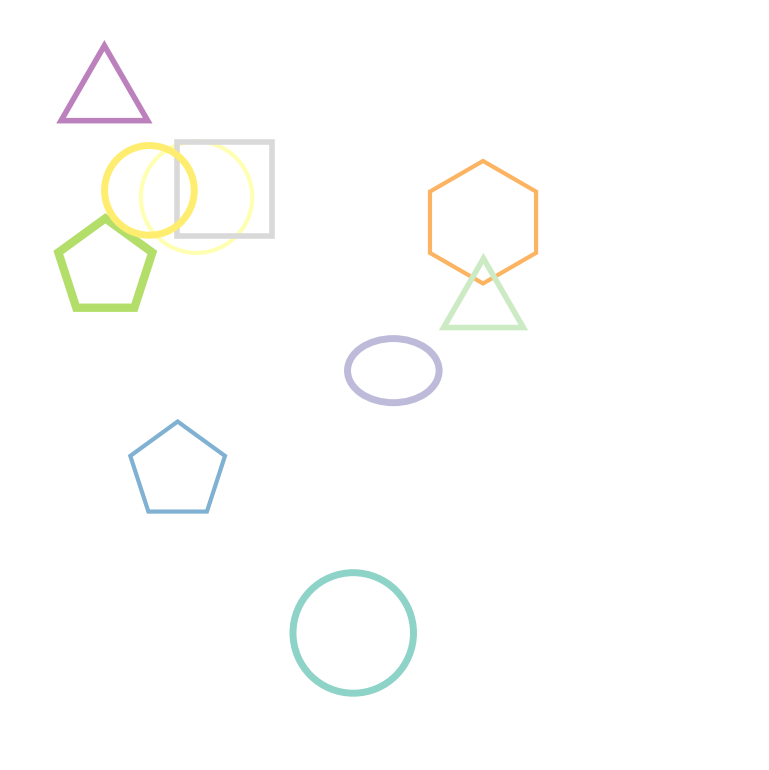[{"shape": "circle", "thickness": 2.5, "radius": 0.39, "center": [0.459, 0.178]}, {"shape": "circle", "thickness": 1.5, "radius": 0.36, "center": [0.255, 0.744]}, {"shape": "oval", "thickness": 2.5, "radius": 0.3, "center": [0.511, 0.519]}, {"shape": "pentagon", "thickness": 1.5, "radius": 0.32, "center": [0.231, 0.388]}, {"shape": "hexagon", "thickness": 1.5, "radius": 0.4, "center": [0.627, 0.711]}, {"shape": "pentagon", "thickness": 3, "radius": 0.32, "center": [0.137, 0.652]}, {"shape": "square", "thickness": 2, "radius": 0.31, "center": [0.291, 0.754]}, {"shape": "triangle", "thickness": 2, "radius": 0.32, "center": [0.136, 0.876]}, {"shape": "triangle", "thickness": 2, "radius": 0.3, "center": [0.628, 0.605]}, {"shape": "circle", "thickness": 2.5, "radius": 0.29, "center": [0.194, 0.753]}]